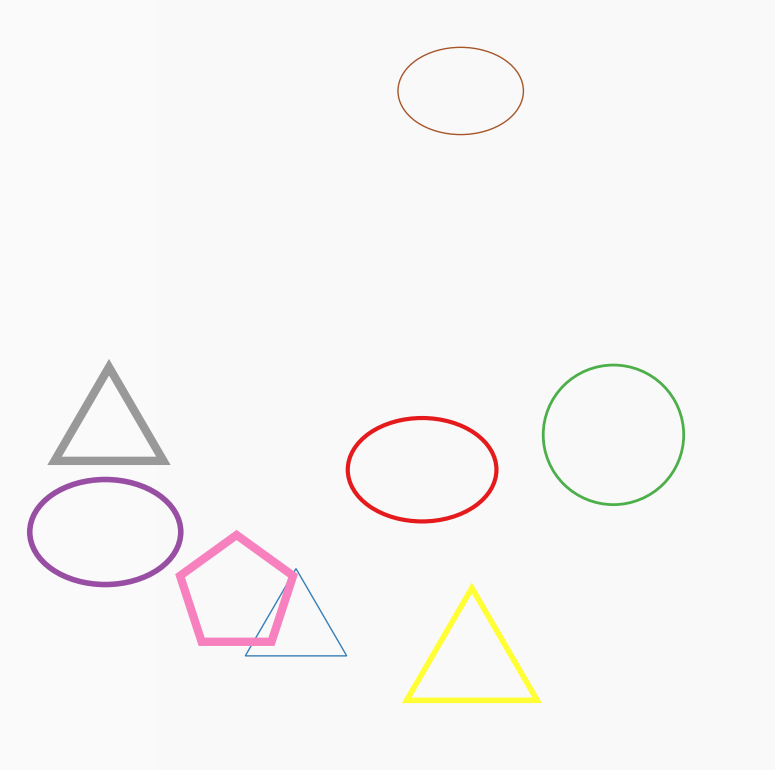[{"shape": "oval", "thickness": 1.5, "radius": 0.48, "center": [0.545, 0.39]}, {"shape": "triangle", "thickness": 0.5, "radius": 0.38, "center": [0.382, 0.186]}, {"shape": "circle", "thickness": 1, "radius": 0.45, "center": [0.792, 0.435]}, {"shape": "oval", "thickness": 2, "radius": 0.49, "center": [0.136, 0.309]}, {"shape": "triangle", "thickness": 2, "radius": 0.49, "center": [0.609, 0.139]}, {"shape": "oval", "thickness": 0.5, "radius": 0.4, "center": [0.594, 0.882]}, {"shape": "pentagon", "thickness": 3, "radius": 0.38, "center": [0.305, 0.229]}, {"shape": "triangle", "thickness": 3, "radius": 0.41, "center": [0.141, 0.442]}]